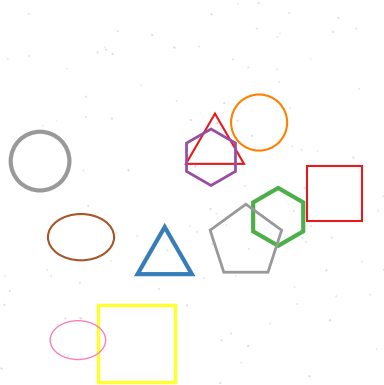[{"shape": "triangle", "thickness": 1.5, "radius": 0.44, "center": [0.558, 0.618]}, {"shape": "square", "thickness": 1.5, "radius": 0.36, "center": [0.868, 0.498]}, {"shape": "triangle", "thickness": 3, "radius": 0.41, "center": [0.428, 0.329]}, {"shape": "hexagon", "thickness": 3, "radius": 0.38, "center": [0.723, 0.437]}, {"shape": "hexagon", "thickness": 2, "radius": 0.37, "center": [0.548, 0.592]}, {"shape": "circle", "thickness": 1.5, "radius": 0.36, "center": [0.673, 0.682]}, {"shape": "square", "thickness": 2.5, "radius": 0.5, "center": [0.354, 0.107]}, {"shape": "oval", "thickness": 1.5, "radius": 0.43, "center": [0.21, 0.384]}, {"shape": "oval", "thickness": 1, "radius": 0.36, "center": [0.202, 0.117]}, {"shape": "circle", "thickness": 3, "radius": 0.38, "center": [0.104, 0.582]}, {"shape": "pentagon", "thickness": 2, "radius": 0.49, "center": [0.639, 0.372]}]